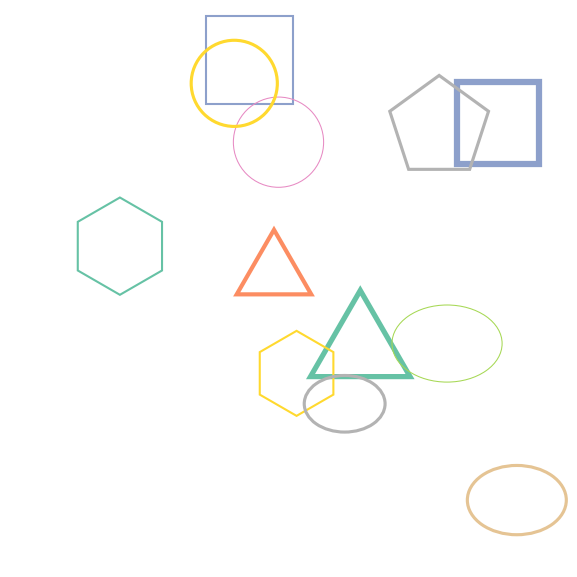[{"shape": "hexagon", "thickness": 1, "radius": 0.42, "center": [0.208, 0.573]}, {"shape": "triangle", "thickness": 2.5, "radius": 0.5, "center": [0.624, 0.397]}, {"shape": "triangle", "thickness": 2, "radius": 0.37, "center": [0.474, 0.527]}, {"shape": "square", "thickness": 3, "radius": 0.36, "center": [0.863, 0.786]}, {"shape": "square", "thickness": 1, "radius": 0.38, "center": [0.432, 0.895]}, {"shape": "circle", "thickness": 0.5, "radius": 0.39, "center": [0.482, 0.753]}, {"shape": "oval", "thickness": 0.5, "radius": 0.48, "center": [0.774, 0.404]}, {"shape": "hexagon", "thickness": 1, "radius": 0.37, "center": [0.514, 0.353]}, {"shape": "circle", "thickness": 1.5, "radius": 0.37, "center": [0.406, 0.855]}, {"shape": "oval", "thickness": 1.5, "radius": 0.43, "center": [0.895, 0.133]}, {"shape": "oval", "thickness": 1.5, "radius": 0.35, "center": [0.597, 0.3]}, {"shape": "pentagon", "thickness": 1.5, "radius": 0.45, "center": [0.76, 0.779]}]